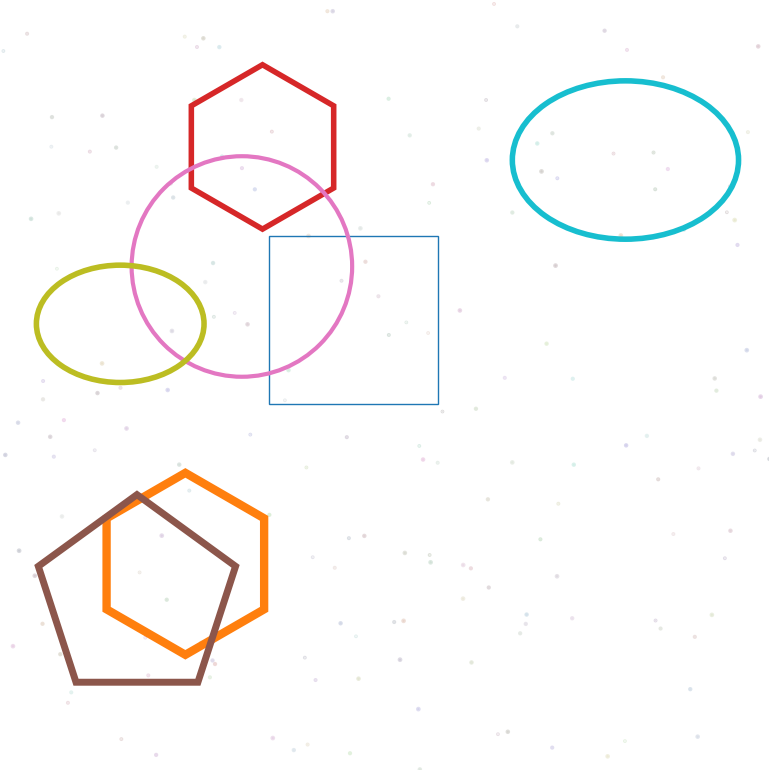[{"shape": "square", "thickness": 0.5, "radius": 0.55, "center": [0.459, 0.584]}, {"shape": "hexagon", "thickness": 3, "radius": 0.59, "center": [0.241, 0.268]}, {"shape": "hexagon", "thickness": 2, "radius": 0.53, "center": [0.341, 0.809]}, {"shape": "pentagon", "thickness": 2.5, "radius": 0.67, "center": [0.178, 0.223]}, {"shape": "circle", "thickness": 1.5, "radius": 0.72, "center": [0.314, 0.654]}, {"shape": "oval", "thickness": 2, "radius": 0.54, "center": [0.156, 0.579]}, {"shape": "oval", "thickness": 2, "radius": 0.73, "center": [0.812, 0.792]}]